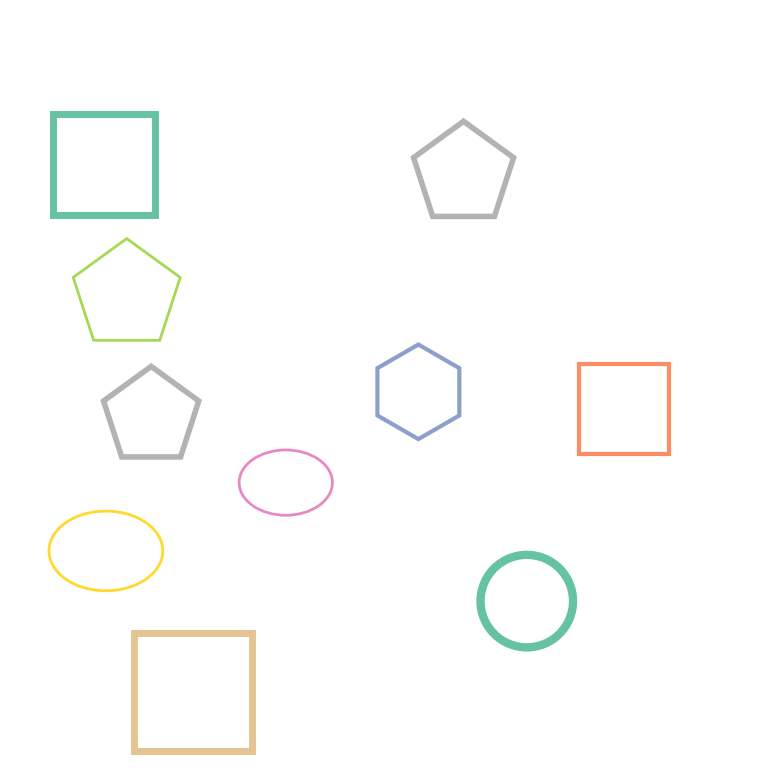[{"shape": "circle", "thickness": 3, "radius": 0.3, "center": [0.684, 0.219]}, {"shape": "square", "thickness": 2.5, "radius": 0.33, "center": [0.135, 0.786]}, {"shape": "square", "thickness": 1.5, "radius": 0.29, "center": [0.81, 0.469]}, {"shape": "hexagon", "thickness": 1.5, "radius": 0.31, "center": [0.543, 0.491]}, {"shape": "oval", "thickness": 1, "radius": 0.3, "center": [0.371, 0.373]}, {"shape": "pentagon", "thickness": 1, "radius": 0.37, "center": [0.165, 0.617]}, {"shape": "oval", "thickness": 1, "radius": 0.37, "center": [0.138, 0.285]}, {"shape": "square", "thickness": 2.5, "radius": 0.38, "center": [0.251, 0.101]}, {"shape": "pentagon", "thickness": 2, "radius": 0.33, "center": [0.196, 0.459]}, {"shape": "pentagon", "thickness": 2, "radius": 0.34, "center": [0.602, 0.774]}]